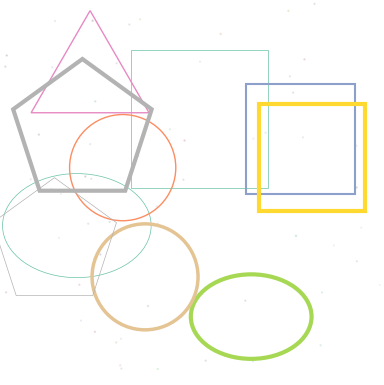[{"shape": "oval", "thickness": 0.5, "radius": 0.97, "center": [0.2, 0.414]}, {"shape": "square", "thickness": 0.5, "radius": 0.89, "center": [0.519, 0.691]}, {"shape": "circle", "thickness": 1, "radius": 0.69, "center": [0.319, 0.565]}, {"shape": "square", "thickness": 1.5, "radius": 0.71, "center": [0.781, 0.638]}, {"shape": "triangle", "thickness": 1, "radius": 0.88, "center": [0.234, 0.796]}, {"shape": "oval", "thickness": 3, "radius": 0.78, "center": [0.652, 0.178]}, {"shape": "square", "thickness": 3, "radius": 0.69, "center": [0.81, 0.592]}, {"shape": "circle", "thickness": 2.5, "radius": 0.69, "center": [0.377, 0.281]}, {"shape": "pentagon", "thickness": 0.5, "radius": 0.85, "center": [0.142, 0.369]}, {"shape": "pentagon", "thickness": 3, "radius": 0.95, "center": [0.214, 0.658]}]